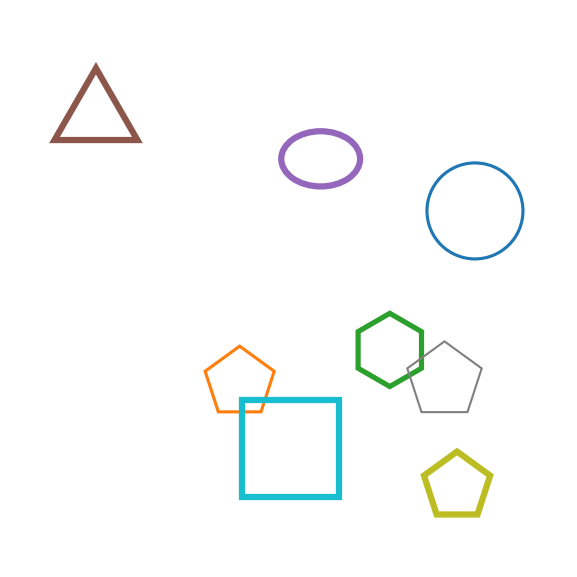[{"shape": "circle", "thickness": 1.5, "radius": 0.42, "center": [0.822, 0.634]}, {"shape": "pentagon", "thickness": 1.5, "radius": 0.31, "center": [0.415, 0.337]}, {"shape": "hexagon", "thickness": 2.5, "radius": 0.32, "center": [0.675, 0.393]}, {"shape": "oval", "thickness": 3, "radius": 0.34, "center": [0.555, 0.724]}, {"shape": "triangle", "thickness": 3, "radius": 0.41, "center": [0.166, 0.798]}, {"shape": "pentagon", "thickness": 1, "radius": 0.34, "center": [0.77, 0.34]}, {"shape": "pentagon", "thickness": 3, "radius": 0.3, "center": [0.791, 0.157]}, {"shape": "square", "thickness": 3, "radius": 0.42, "center": [0.503, 0.222]}]